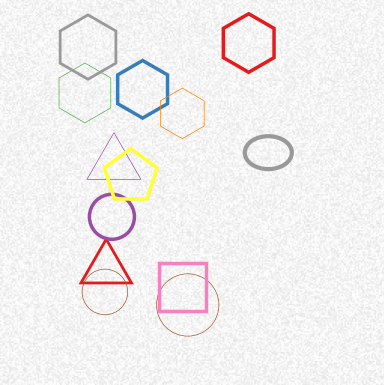[{"shape": "hexagon", "thickness": 2.5, "radius": 0.38, "center": [0.646, 0.888]}, {"shape": "triangle", "thickness": 2, "radius": 0.38, "center": [0.276, 0.303]}, {"shape": "hexagon", "thickness": 2.5, "radius": 0.37, "center": [0.37, 0.768]}, {"shape": "hexagon", "thickness": 0.5, "radius": 0.39, "center": [0.221, 0.759]}, {"shape": "circle", "thickness": 2.5, "radius": 0.29, "center": [0.291, 0.437]}, {"shape": "triangle", "thickness": 0.5, "radius": 0.41, "center": [0.296, 0.574]}, {"shape": "hexagon", "thickness": 0.5, "radius": 0.33, "center": [0.473, 0.705]}, {"shape": "pentagon", "thickness": 2.5, "radius": 0.36, "center": [0.34, 0.542]}, {"shape": "circle", "thickness": 0.5, "radius": 0.4, "center": [0.488, 0.208]}, {"shape": "circle", "thickness": 0.5, "radius": 0.3, "center": [0.272, 0.242]}, {"shape": "square", "thickness": 2.5, "radius": 0.31, "center": [0.474, 0.254]}, {"shape": "oval", "thickness": 3, "radius": 0.31, "center": [0.697, 0.604]}, {"shape": "hexagon", "thickness": 2, "radius": 0.42, "center": [0.229, 0.878]}]